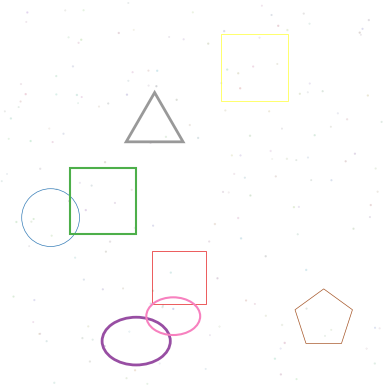[{"shape": "square", "thickness": 0.5, "radius": 0.35, "center": [0.465, 0.28]}, {"shape": "circle", "thickness": 0.5, "radius": 0.38, "center": [0.131, 0.435]}, {"shape": "square", "thickness": 1.5, "radius": 0.43, "center": [0.268, 0.478]}, {"shape": "oval", "thickness": 2, "radius": 0.44, "center": [0.354, 0.114]}, {"shape": "square", "thickness": 0.5, "radius": 0.44, "center": [0.66, 0.824]}, {"shape": "pentagon", "thickness": 0.5, "radius": 0.39, "center": [0.841, 0.171]}, {"shape": "oval", "thickness": 1.5, "radius": 0.35, "center": [0.45, 0.179]}, {"shape": "triangle", "thickness": 2, "radius": 0.43, "center": [0.402, 0.674]}]